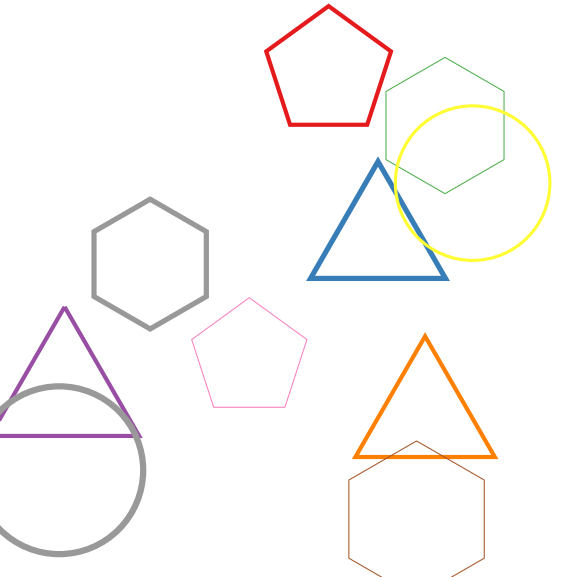[{"shape": "pentagon", "thickness": 2, "radius": 0.57, "center": [0.569, 0.875]}, {"shape": "triangle", "thickness": 2.5, "radius": 0.67, "center": [0.655, 0.584]}, {"shape": "hexagon", "thickness": 0.5, "radius": 0.59, "center": [0.771, 0.782]}, {"shape": "triangle", "thickness": 2, "radius": 0.75, "center": [0.112, 0.319]}, {"shape": "triangle", "thickness": 2, "radius": 0.7, "center": [0.736, 0.277]}, {"shape": "circle", "thickness": 1.5, "radius": 0.67, "center": [0.818, 0.682]}, {"shape": "hexagon", "thickness": 0.5, "radius": 0.68, "center": [0.721, 0.1]}, {"shape": "pentagon", "thickness": 0.5, "radius": 0.52, "center": [0.432, 0.379]}, {"shape": "circle", "thickness": 3, "radius": 0.73, "center": [0.103, 0.185]}, {"shape": "hexagon", "thickness": 2.5, "radius": 0.56, "center": [0.26, 0.542]}]